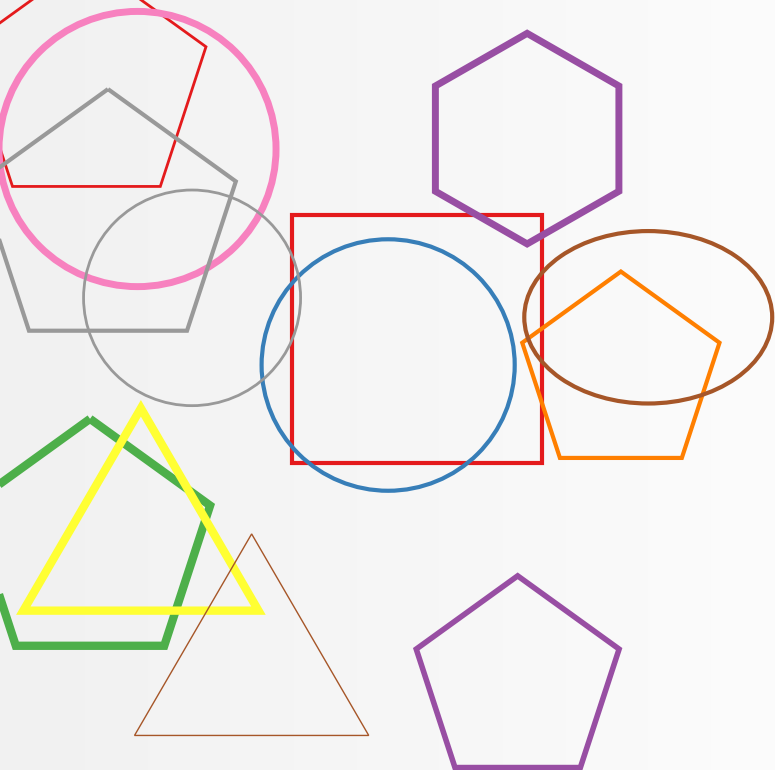[{"shape": "pentagon", "thickness": 1, "radius": 0.81, "center": [0.111, 0.889]}, {"shape": "square", "thickness": 1.5, "radius": 0.81, "center": [0.538, 0.56]}, {"shape": "circle", "thickness": 1.5, "radius": 0.82, "center": [0.501, 0.526]}, {"shape": "pentagon", "thickness": 3, "radius": 0.81, "center": [0.116, 0.293]}, {"shape": "hexagon", "thickness": 2.5, "radius": 0.68, "center": [0.68, 0.82]}, {"shape": "pentagon", "thickness": 2, "radius": 0.69, "center": [0.668, 0.115]}, {"shape": "pentagon", "thickness": 1.5, "radius": 0.67, "center": [0.801, 0.514]}, {"shape": "triangle", "thickness": 3, "radius": 0.88, "center": [0.182, 0.295]}, {"shape": "triangle", "thickness": 0.5, "radius": 0.87, "center": [0.325, 0.132]}, {"shape": "oval", "thickness": 1.5, "radius": 0.8, "center": [0.836, 0.588]}, {"shape": "circle", "thickness": 2.5, "radius": 0.89, "center": [0.177, 0.806]}, {"shape": "pentagon", "thickness": 1.5, "radius": 0.87, "center": [0.139, 0.711]}, {"shape": "circle", "thickness": 1, "radius": 0.7, "center": [0.248, 0.613]}]